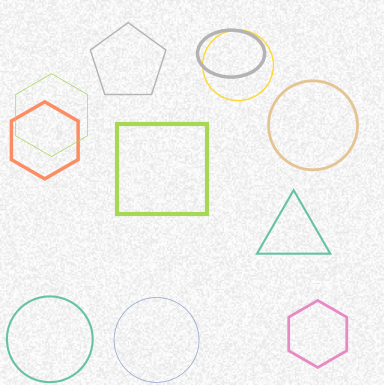[{"shape": "triangle", "thickness": 1.5, "radius": 0.55, "center": [0.763, 0.396]}, {"shape": "circle", "thickness": 1.5, "radius": 0.56, "center": [0.129, 0.119]}, {"shape": "hexagon", "thickness": 2.5, "radius": 0.5, "center": [0.116, 0.635]}, {"shape": "circle", "thickness": 0.5, "radius": 0.55, "center": [0.407, 0.117]}, {"shape": "hexagon", "thickness": 2, "radius": 0.44, "center": [0.825, 0.133]}, {"shape": "hexagon", "thickness": 0.5, "radius": 0.54, "center": [0.134, 0.701]}, {"shape": "square", "thickness": 3, "radius": 0.58, "center": [0.421, 0.561]}, {"shape": "circle", "thickness": 1, "radius": 0.46, "center": [0.618, 0.831]}, {"shape": "circle", "thickness": 2, "radius": 0.58, "center": [0.813, 0.675]}, {"shape": "pentagon", "thickness": 1, "radius": 0.52, "center": [0.333, 0.838]}, {"shape": "oval", "thickness": 2.5, "radius": 0.44, "center": [0.6, 0.861]}]